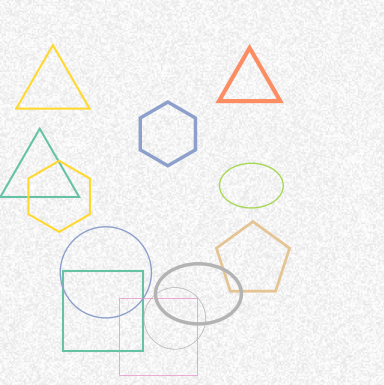[{"shape": "square", "thickness": 1.5, "radius": 0.52, "center": [0.268, 0.192]}, {"shape": "triangle", "thickness": 1.5, "radius": 0.59, "center": [0.103, 0.547]}, {"shape": "triangle", "thickness": 3, "radius": 0.46, "center": [0.648, 0.783]}, {"shape": "circle", "thickness": 1, "radius": 0.59, "center": [0.275, 0.293]}, {"shape": "hexagon", "thickness": 2.5, "radius": 0.41, "center": [0.436, 0.652]}, {"shape": "square", "thickness": 0.5, "radius": 0.5, "center": [0.41, 0.126]}, {"shape": "oval", "thickness": 1, "radius": 0.41, "center": [0.653, 0.518]}, {"shape": "triangle", "thickness": 1.5, "radius": 0.55, "center": [0.137, 0.773]}, {"shape": "hexagon", "thickness": 1.5, "radius": 0.46, "center": [0.154, 0.49]}, {"shape": "pentagon", "thickness": 2, "radius": 0.5, "center": [0.657, 0.324]}, {"shape": "circle", "thickness": 0.5, "radius": 0.4, "center": [0.454, 0.173]}, {"shape": "oval", "thickness": 2.5, "radius": 0.56, "center": [0.515, 0.237]}]